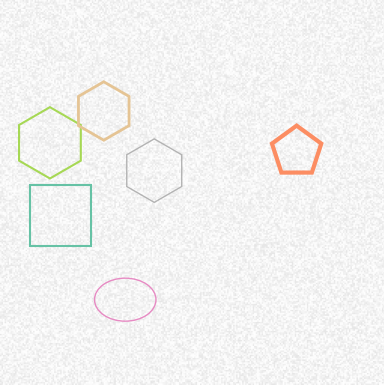[{"shape": "square", "thickness": 1.5, "radius": 0.4, "center": [0.158, 0.439]}, {"shape": "pentagon", "thickness": 3, "radius": 0.34, "center": [0.77, 0.606]}, {"shape": "oval", "thickness": 1, "radius": 0.4, "center": [0.325, 0.222]}, {"shape": "hexagon", "thickness": 1.5, "radius": 0.46, "center": [0.13, 0.629]}, {"shape": "hexagon", "thickness": 2, "radius": 0.38, "center": [0.269, 0.712]}, {"shape": "hexagon", "thickness": 1, "radius": 0.41, "center": [0.401, 0.557]}]